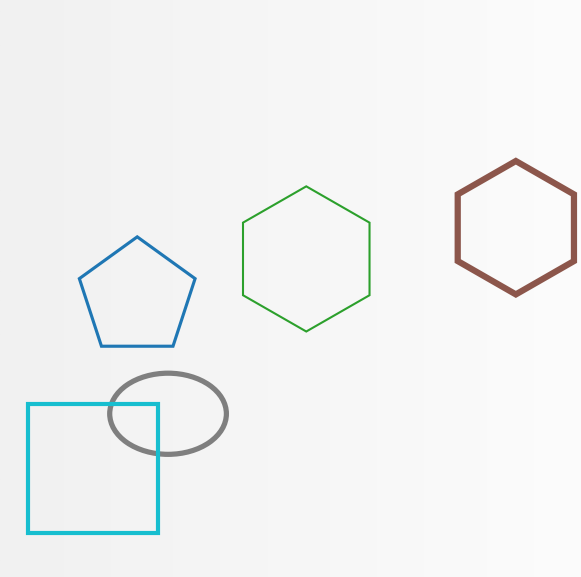[{"shape": "pentagon", "thickness": 1.5, "radius": 0.52, "center": [0.236, 0.484]}, {"shape": "hexagon", "thickness": 1, "radius": 0.63, "center": [0.527, 0.551]}, {"shape": "hexagon", "thickness": 3, "radius": 0.58, "center": [0.887, 0.605]}, {"shape": "oval", "thickness": 2.5, "radius": 0.5, "center": [0.289, 0.283]}, {"shape": "square", "thickness": 2, "radius": 0.56, "center": [0.16, 0.188]}]